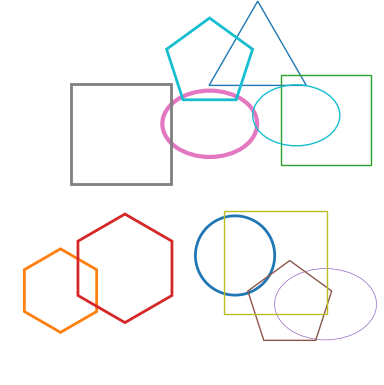[{"shape": "triangle", "thickness": 1, "radius": 0.73, "center": [0.669, 0.851]}, {"shape": "circle", "thickness": 2, "radius": 0.51, "center": [0.611, 0.336]}, {"shape": "hexagon", "thickness": 2, "radius": 0.54, "center": [0.157, 0.245]}, {"shape": "square", "thickness": 1, "radius": 0.58, "center": [0.847, 0.688]}, {"shape": "hexagon", "thickness": 2, "radius": 0.7, "center": [0.325, 0.303]}, {"shape": "oval", "thickness": 0.5, "radius": 0.66, "center": [0.846, 0.21]}, {"shape": "pentagon", "thickness": 1, "radius": 0.57, "center": [0.753, 0.209]}, {"shape": "oval", "thickness": 3, "radius": 0.62, "center": [0.545, 0.678]}, {"shape": "square", "thickness": 2, "radius": 0.65, "center": [0.315, 0.652]}, {"shape": "square", "thickness": 1, "radius": 0.67, "center": [0.717, 0.319]}, {"shape": "oval", "thickness": 1, "radius": 0.57, "center": [0.77, 0.7]}, {"shape": "pentagon", "thickness": 2, "radius": 0.59, "center": [0.544, 0.836]}]